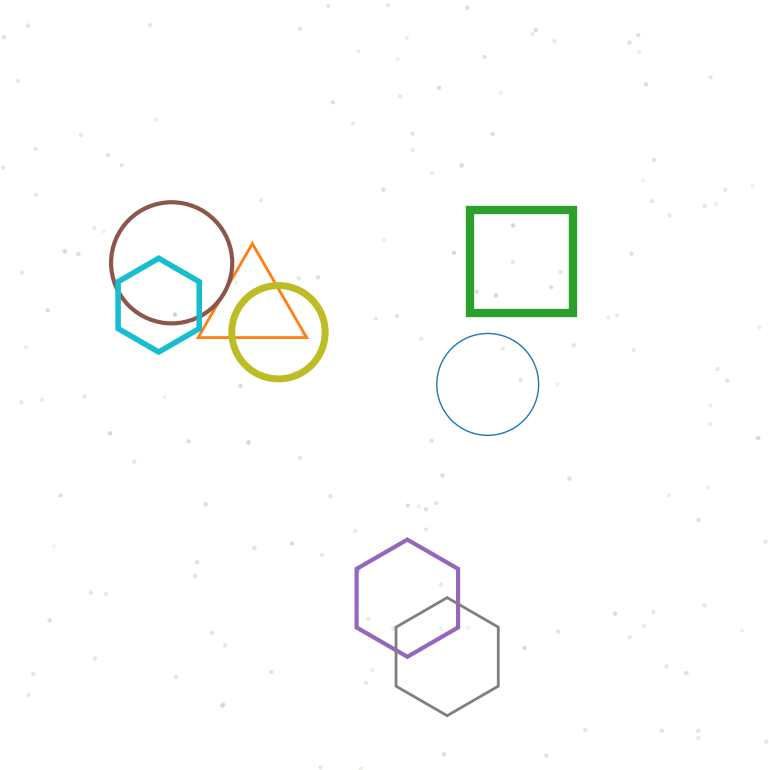[{"shape": "circle", "thickness": 0.5, "radius": 0.33, "center": [0.633, 0.501]}, {"shape": "triangle", "thickness": 1, "radius": 0.41, "center": [0.328, 0.602]}, {"shape": "square", "thickness": 3, "radius": 0.33, "center": [0.678, 0.661]}, {"shape": "hexagon", "thickness": 1.5, "radius": 0.38, "center": [0.529, 0.223]}, {"shape": "circle", "thickness": 1.5, "radius": 0.39, "center": [0.223, 0.659]}, {"shape": "hexagon", "thickness": 1, "radius": 0.38, "center": [0.581, 0.147]}, {"shape": "circle", "thickness": 2.5, "radius": 0.3, "center": [0.362, 0.569]}, {"shape": "hexagon", "thickness": 2, "radius": 0.3, "center": [0.206, 0.604]}]